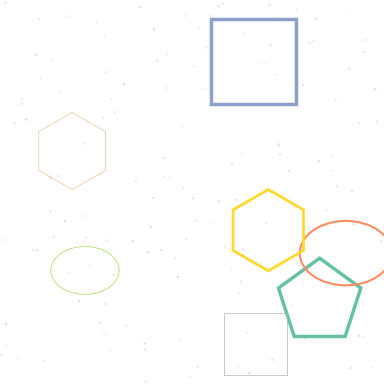[{"shape": "pentagon", "thickness": 2.5, "radius": 0.56, "center": [0.83, 0.217]}, {"shape": "oval", "thickness": 1.5, "radius": 0.6, "center": [0.898, 0.343]}, {"shape": "square", "thickness": 2.5, "radius": 0.55, "center": [0.659, 0.841]}, {"shape": "oval", "thickness": 0.5, "radius": 0.44, "center": [0.221, 0.298]}, {"shape": "hexagon", "thickness": 2, "radius": 0.53, "center": [0.697, 0.402]}, {"shape": "hexagon", "thickness": 0.5, "radius": 0.5, "center": [0.188, 0.608]}, {"shape": "square", "thickness": 0.5, "radius": 0.41, "center": [0.663, 0.107]}]